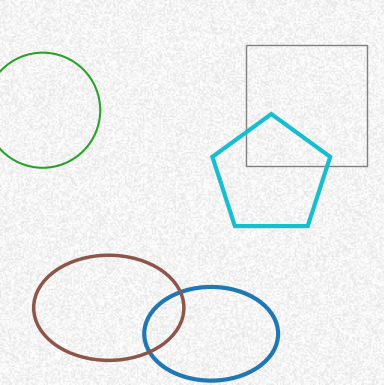[{"shape": "oval", "thickness": 3, "radius": 0.87, "center": [0.549, 0.133]}, {"shape": "circle", "thickness": 1.5, "radius": 0.75, "center": [0.111, 0.714]}, {"shape": "oval", "thickness": 2.5, "radius": 0.98, "center": [0.283, 0.201]}, {"shape": "square", "thickness": 1, "radius": 0.79, "center": [0.796, 0.727]}, {"shape": "pentagon", "thickness": 3, "radius": 0.8, "center": [0.705, 0.543]}]